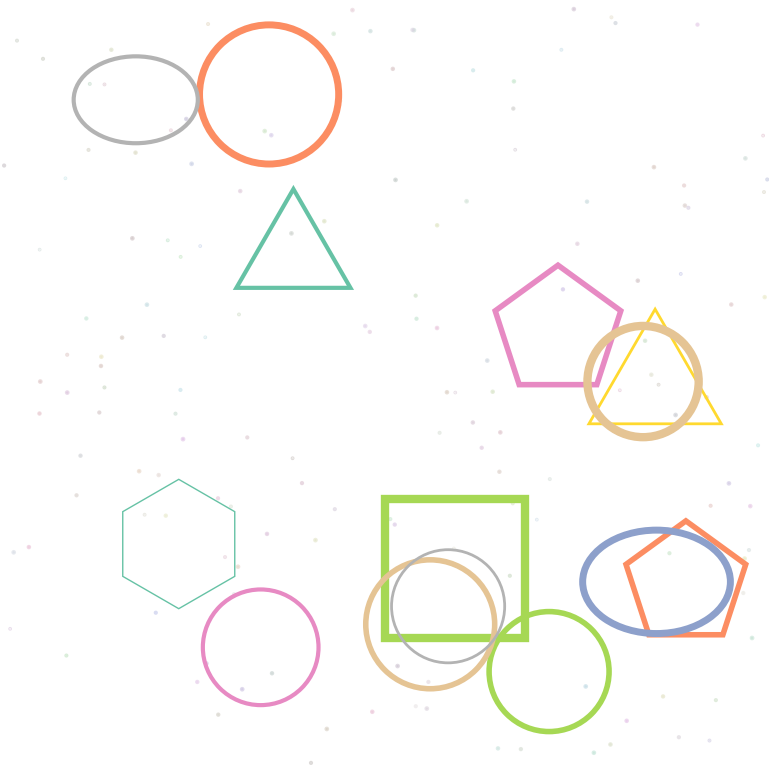[{"shape": "triangle", "thickness": 1.5, "radius": 0.43, "center": [0.381, 0.669]}, {"shape": "hexagon", "thickness": 0.5, "radius": 0.42, "center": [0.232, 0.293]}, {"shape": "pentagon", "thickness": 2, "radius": 0.41, "center": [0.891, 0.242]}, {"shape": "circle", "thickness": 2.5, "radius": 0.45, "center": [0.349, 0.877]}, {"shape": "oval", "thickness": 2.5, "radius": 0.48, "center": [0.853, 0.244]}, {"shape": "circle", "thickness": 1.5, "radius": 0.38, "center": [0.339, 0.159]}, {"shape": "pentagon", "thickness": 2, "radius": 0.43, "center": [0.725, 0.57]}, {"shape": "square", "thickness": 3, "radius": 0.45, "center": [0.591, 0.262]}, {"shape": "circle", "thickness": 2, "radius": 0.39, "center": [0.713, 0.128]}, {"shape": "triangle", "thickness": 1, "radius": 0.5, "center": [0.851, 0.499]}, {"shape": "circle", "thickness": 2, "radius": 0.42, "center": [0.559, 0.189]}, {"shape": "circle", "thickness": 3, "radius": 0.36, "center": [0.835, 0.504]}, {"shape": "oval", "thickness": 1.5, "radius": 0.4, "center": [0.176, 0.87]}, {"shape": "circle", "thickness": 1, "radius": 0.37, "center": [0.582, 0.213]}]